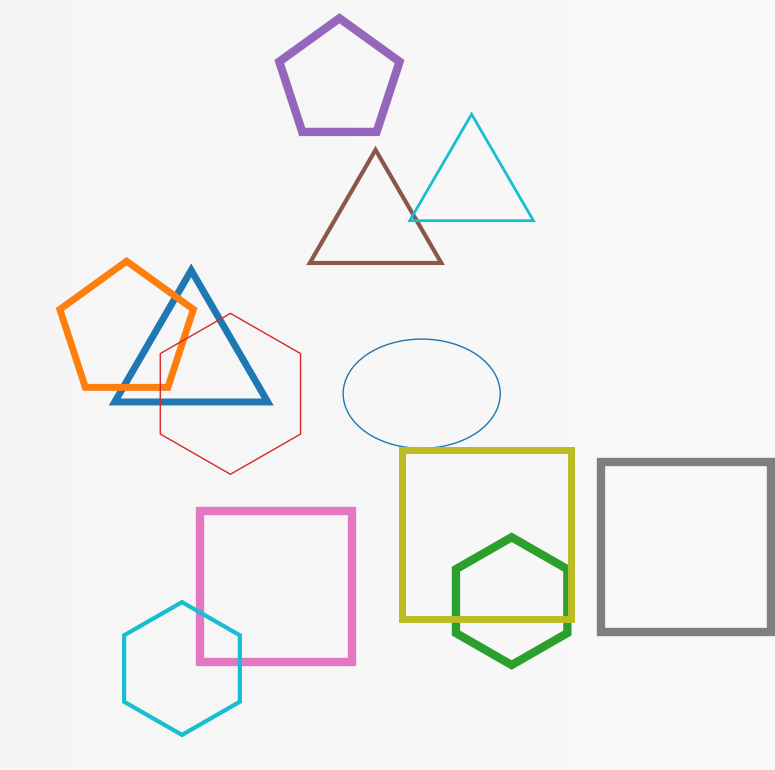[{"shape": "oval", "thickness": 0.5, "radius": 0.51, "center": [0.544, 0.489]}, {"shape": "triangle", "thickness": 2.5, "radius": 0.57, "center": [0.247, 0.535]}, {"shape": "pentagon", "thickness": 2.5, "radius": 0.45, "center": [0.163, 0.57]}, {"shape": "hexagon", "thickness": 3, "radius": 0.41, "center": [0.66, 0.219]}, {"shape": "hexagon", "thickness": 0.5, "radius": 0.52, "center": [0.297, 0.489]}, {"shape": "pentagon", "thickness": 3, "radius": 0.41, "center": [0.438, 0.895]}, {"shape": "triangle", "thickness": 1.5, "radius": 0.49, "center": [0.485, 0.707]}, {"shape": "square", "thickness": 3, "radius": 0.49, "center": [0.356, 0.238]}, {"shape": "square", "thickness": 3, "radius": 0.55, "center": [0.885, 0.29]}, {"shape": "square", "thickness": 2.5, "radius": 0.55, "center": [0.628, 0.306]}, {"shape": "hexagon", "thickness": 1.5, "radius": 0.43, "center": [0.235, 0.132]}, {"shape": "triangle", "thickness": 1, "radius": 0.46, "center": [0.609, 0.759]}]